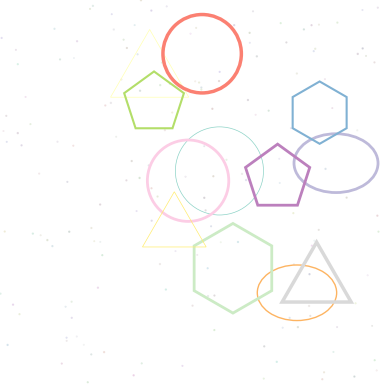[{"shape": "circle", "thickness": 0.5, "radius": 0.57, "center": [0.57, 0.556]}, {"shape": "triangle", "thickness": 0.5, "radius": 0.59, "center": [0.389, 0.806]}, {"shape": "oval", "thickness": 2, "radius": 0.55, "center": [0.873, 0.576]}, {"shape": "circle", "thickness": 2.5, "radius": 0.51, "center": [0.525, 0.86]}, {"shape": "hexagon", "thickness": 1.5, "radius": 0.4, "center": [0.83, 0.707]}, {"shape": "oval", "thickness": 1, "radius": 0.52, "center": [0.771, 0.24]}, {"shape": "pentagon", "thickness": 1.5, "radius": 0.41, "center": [0.4, 0.733]}, {"shape": "circle", "thickness": 2, "radius": 0.53, "center": [0.488, 0.531]}, {"shape": "triangle", "thickness": 2.5, "radius": 0.52, "center": [0.822, 0.267]}, {"shape": "pentagon", "thickness": 2, "radius": 0.44, "center": [0.721, 0.538]}, {"shape": "hexagon", "thickness": 2, "radius": 0.58, "center": [0.605, 0.303]}, {"shape": "triangle", "thickness": 0.5, "radius": 0.48, "center": [0.453, 0.406]}]